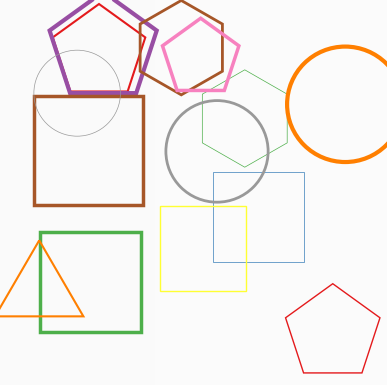[{"shape": "pentagon", "thickness": 1.5, "radius": 0.63, "center": [0.256, 0.864]}, {"shape": "pentagon", "thickness": 1, "radius": 0.64, "center": [0.859, 0.135]}, {"shape": "square", "thickness": 0.5, "radius": 0.58, "center": [0.667, 0.436]}, {"shape": "hexagon", "thickness": 0.5, "radius": 0.63, "center": [0.632, 0.692]}, {"shape": "square", "thickness": 2.5, "radius": 0.65, "center": [0.233, 0.268]}, {"shape": "pentagon", "thickness": 3, "radius": 0.73, "center": [0.266, 0.876]}, {"shape": "triangle", "thickness": 1.5, "radius": 0.66, "center": [0.101, 0.244]}, {"shape": "circle", "thickness": 3, "radius": 0.75, "center": [0.891, 0.729]}, {"shape": "square", "thickness": 1, "radius": 0.55, "center": [0.525, 0.354]}, {"shape": "hexagon", "thickness": 2, "radius": 0.61, "center": [0.468, 0.876]}, {"shape": "square", "thickness": 2.5, "radius": 0.71, "center": [0.229, 0.609]}, {"shape": "pentagon", "thickness": 2.5, "radius": 0.52, "center": [0.518, 0.849]}, {"shape": "circle", "thickness": 2, "radius": 0.66, "center": [0.56, 0.607]}, {"shape": "circle", "thickness": 0.5, "radius": 0.56, "center": [0.199, 0.758]}]